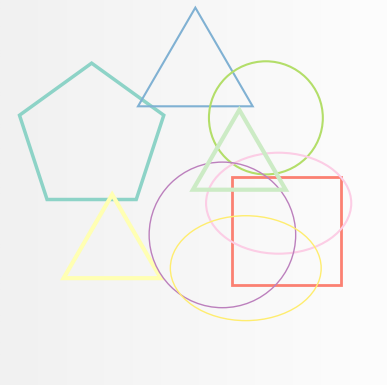[{"shape": "pentagon", "thickness": 2.5, "radius": 0.98, "center": [0.236, 0.64]}, {"shape": "triangle", "thickness": 3, "radius": 0.72, "center": [0.289, 0.35]}, {"shape": "square", "thickness": 2, "radius": 0.7, "center": [0.738, 0.4]}, {"shape": "triangle", "thickness": 1.5, "radius": 0.85, "center": [0.504, 0.809]}, {"shape": "circle", "thickness": 1.5, "radius": 0.73, "center": [0.686, 0.694]}, {"shape": "oval", "thickness": 1.5, "radius": 0.94, "center": [0.719, 0.472]}, {"shape": "circle", "thickness": 1, "radius": 0.95, "center": [0.574, 0.39]}, {"shape": "triangle", "thickness": 3, "radius": 0.69, "center": [0.618, 0.576]}, {"shape": "oval", "thickness": 1, "radius": 0.97, "center": [0.634, 0.303]}]